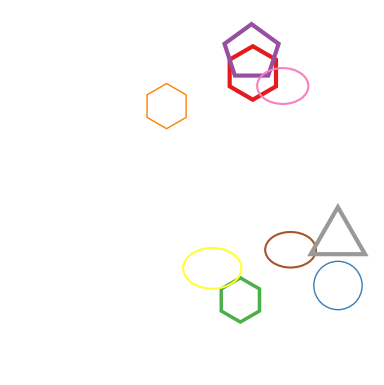[{"shape": "hexagon", "thickness": 3, "radius": 0.35, "center": [0.657, 0.81]}, {"shape": "circle", "thickness": 1, "radius": 0.31, "center": [0.878, 0.258]}, {"shape": "hexagon", "thickness": 2.5, "radius": 0.29, "center": [0.624, 0.221]}, {"shape": "pentagon", "thickness": 3, "radius": 0.37, "center": [0.653, 0.863]}, {"shape": "hexagon", "thickness": 1, "radius": 0.29, "center": [0.433, 0.724]}, {"shape": "oval", "thickness": 1.5, "radius": 0.38, "center": [0.551, 0.303]}, {"shape": "oval", "thickness": 1.5, "radius": 0.33, "center": [0.755, 0.351]}, {"shape": "oval", "thickness": 1.5, "radius": 0.33, "center": [0.734, 0.777]}, {"shape": "triangle", "thickness": 3, "radius": 0.41, "center": [0.878, 0.381]}]